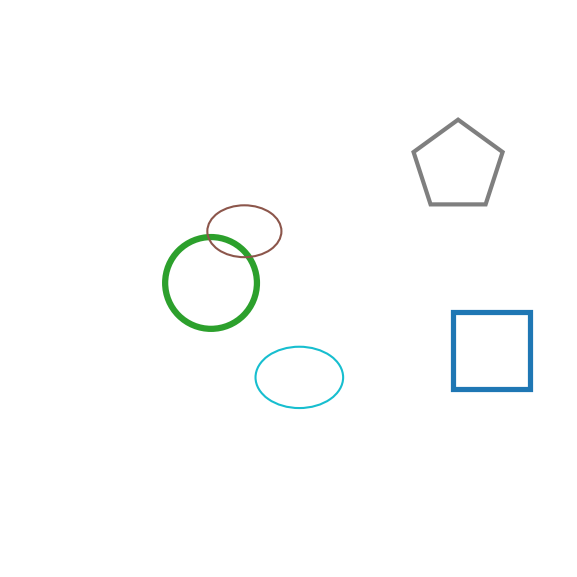[{"shape": "square", "thickness": 2.5, "radius": 0.33, "center": [0.852, 0.393]}, {"shape": "circle", "thickness": 3, "radius": 0.4, "center": [0.365, 0.509]}, {"shape": "oval", "thickness": 1, "radius": 0.32, "center": [0.423, 0.599]}, {"shape": "pentagon", "thickness": 2, "radius": 0.41, "center": [0.793, 0.711]}, {"shape": "oval", "thickness": 1, "radius": 0.38, "center": [0.518, 0.346]}]